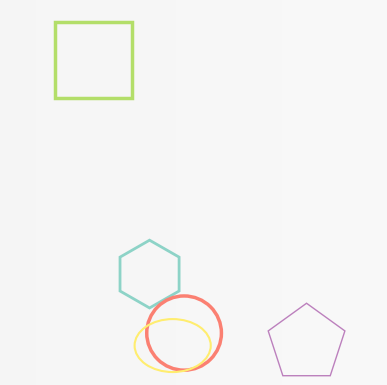[{"shape": "hexagon", "thickness": 2, "radius": 0.44, "center": [0.386, 0.288]}, {"shape": "circle", "thickness": 2.5, "radius": 0.48, "center": [0.475, 0.135]}, {"shape": "square", "thickness": 2.5, "radius": 0.49, "center": [0.241, 0.843]}, {"shape": "pentagon", "thickness": 1, "radius": 0.52, "center": [0.791, 0.108]}, {"shape": "oval", "thickness": 1.5, "radius": 0.49, "center": [0.446, 0.102]}]